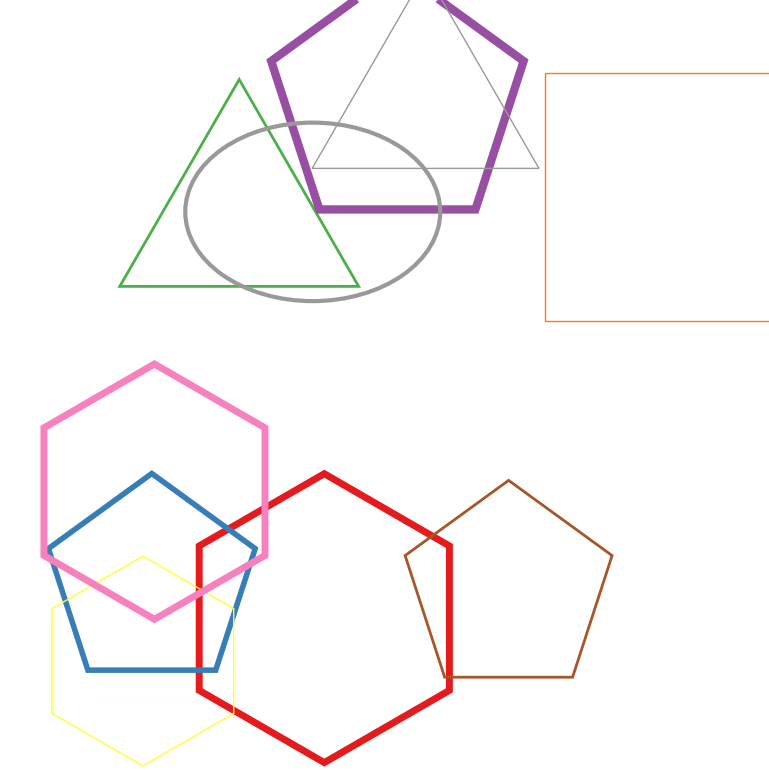[{"shape": "hexagon", "thickness": 2.5, "radius": 0.94, "center": [0.421, 0.197]}, {"shape": "pentagon", "thickness": 2, "radius": 0.71, "center": [0.197, 0.244]}, {"shape": "triangle", "thickness": 1, "radius": 0.9, "center": [0.311, 0.718]}, {"shape": "pentagon", "thickness": 3, "radius": 0.86, "center": [0.516, 0.867]}, {"shape": "square", "thickness": 0.5, "radius": 0.81, "center": [0.869, 0.745]}, {"shape": "hexagon", "thickness": 0.5, "radius": 0.68, "center": [0.186, 0.142]}, {"shape": "pentagon", "thickness": 1, "radius": 0.71, "center": [0.661, 0.235]}, {"shape": "hexagon", "thickness": 2.5, "radius": 0.83, "center": [0.201, 0.361]}, {"shape": "triangle", "thickness": 0.5, "radius": 0.85, "center": [0.553, 0.866]}, {"shape": "oval", "thickness": 1.5, "radius": 0.83, "center": [0.406, 0.725]}]